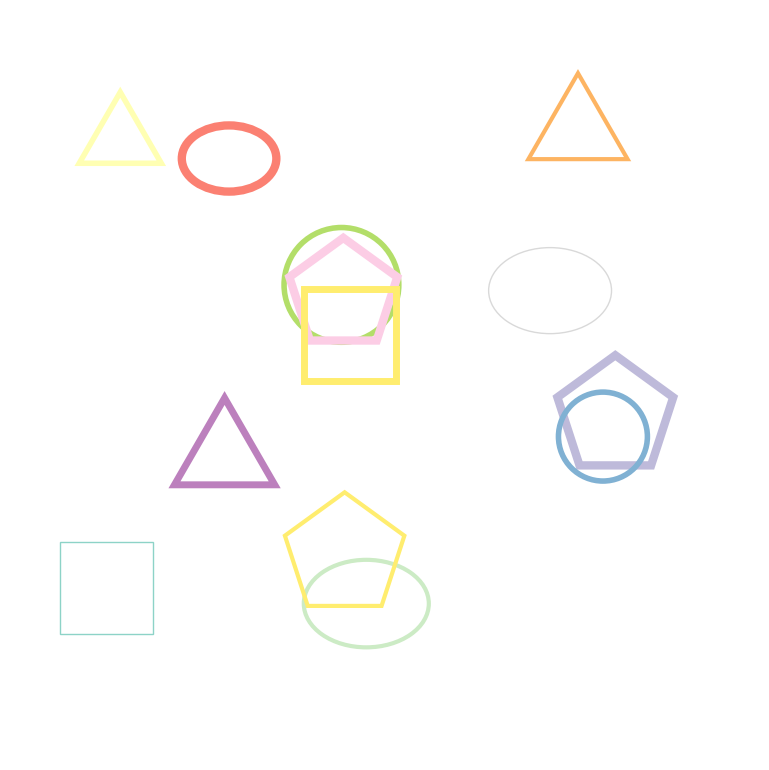[{"shape": "square", "thickness": 0.5, "radius": 0.3, "center": [0.138, 0.236]}, {"shape": "triangle", "thickness": 2, "radius": 0.31, "center": [0.156, 0.819]}, {"shape": "pentagon", "thickness": 3, "radius": 0.4, "center": [0.799, 0.46]}, {"shape": "oval", "thickness": 3, "radius": 0.31, "center": [0.298, 0.794]}, {"shape": "circle", "thickness": 2, "radius": 0.29, "center": [0.783, 0.433]}, {"shape": "triangle", "thickness": 1.5, "radius": 0.37, "center": [0.751, 0.831]}, {"shape": "circle", "thickness": 2, "radius": 0.37, "center": [0.443, 0.63]}, {"shape": "pentagon", "thickness": 3, "radius": 0.37, "center": [0.446, 0.617]}, {"shape": "oval", "thickness": 0.5, "radius": 0.4, "center": [0.714, 0.623]}, {"shape": "triangle", "thickness": 2.5, "radius": 0.38, "center": [0.292, 0.408]}, {"shape": "oval", "thickness": 1.5, "radius": 0.41, "center": [0.476, 0.216]}, {"shape": "square", "thickness": 2.5, "radius": 0.3, "center": [0.455, 0.565]}, {"shape": "pentagon", "thickness": 1.5, "radius": 0.41, "center": [0.448, 0.279]}]